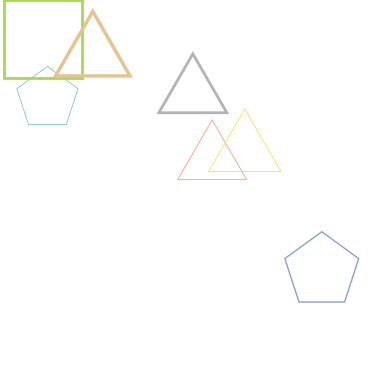[{"shape": "pentagon", "thickness": 0.5, "radius": 0.42, "center": [0.123, 0.744]}, {"shape": "triangle", "thickness": 0.5, "radius": 0.52, "center": [0.551, 0.585]}, {"shape": "pentagon", "thickness": 1, "radius": 0.5, "center": [0.836, 0.297]}, {"shape": "square", "thickness": 2, "radius": 0.51, "center": [0.113, 0.898]}, {"shape": "triangle", "thickness": 0.5, "radius": 0.54, "center": [0.636, 0.609]}, {"shape": "triangle", "thickness": 2.5, "radius": 0.56, "center": [0.241, 0.859]}, {"shape": "triangle", "thickness": 2, "radius": 0.51, "center": [0.501, 0.758]}]